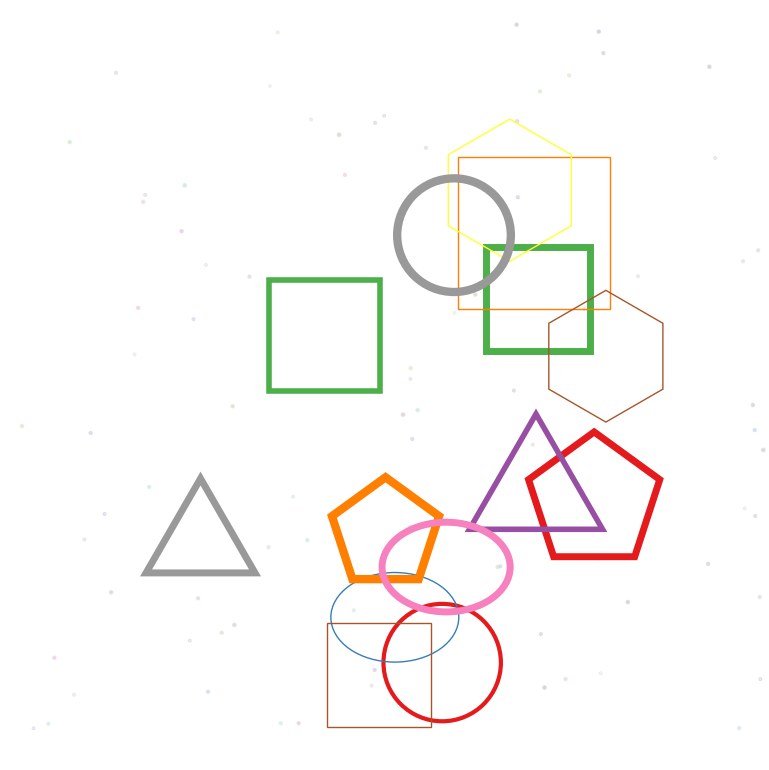[{"shape": "circle", "thickness": 1.5, "radius": 0.38, "center": [0.574, 0.14]}, {"shape": "pentagon", "thickness": 2.5, "radius": 0.45, "center": [0.772, 0.349]}, {"shape": "oval", "thickness": 0.5, "radius": 0.42, "center": [0.513, 0.198]}, {"shape": "square", "thickness": 2, "radius": 0.36, "center": [0.422, 0.564]}, {"shape": "square", "thickness": 2.5, "radius": 0.34, "center": [0.699, 0.611]}, {"shape": "triangle", "thickness": 2, "radius": 0.5, "center": [0.696, 0.362]}, {"shape": "square", "thickness": 0.5, "radius": 0.49, "center": [0.693, 0.697]}, {"shape": "pentagon", "thickness": 3, "radius": 0.37, "center": [0.501, 0.307]}, {"shape": "hexagon", "thickness": 0.5, "radius": 0.46, "center": [0.662, 0.753]}, {"shape": "square", "thickness": 0.5, "radius": 0.34, "center": [0.492, 0.124]}, {"shape": "hexagon", "thickness": 0.5, "radius": 0.43, "center": [0.787, 0.537]}, {"shape": "oval", "thickness": 2.5, "radius": 0.42, "center": [0.579, 0.264]}, {"shape": "circle", "thickness": 3, "radius": 0.37, "center": [0.59, 0.695]}, {"shape": "triangle", "thickness": 2.5, "radius": 0.41, "center": [0.26, 0.297]}]